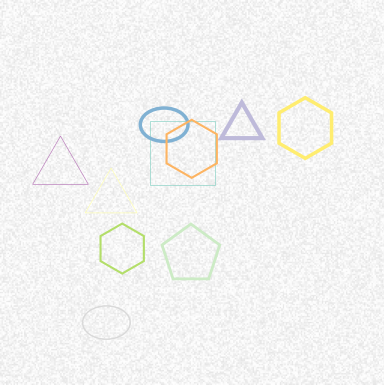[{"shape": "square", "thickness": 0.5, "radius": 0.42, "center": [0.474, 0.602]}, {"shape": "triangle", "thickness": 0.5, "radius": 0.39, "center": [0.289, 0.486]}, {"shape": "triangle", "thickness": 3, "radius": 0.31, "center": [0.628, 0.672]}, {"shape": "oval", "thickness": 2.5, "radius": 0.31, "center": [0.426, 0.676]}, {"shape": "hexagon", "thickness": 1.5, "radius": 0.38, "center": [0.498, 0.614]}, {"shape": "hexagon", "thickness": 1.5, "radius": 0.32, "center": [0.317, 0.354]}, {"shape": "oval", "thickness": 1, "radius": 0.31, "center": [0.276, 0.162]}, {"shape": "triangle", "thickness": 0.5, "radius": 0.42, "center": [0.157, 0.563]}, {"shape": "pentagon", "thickness": 2, "radius": 0.39, "center": [0.496, 0.339]}, {"shape": "hexagon", "thickness": 2.5, "radius": 0.39, "center": [0.793, 0.667]}]